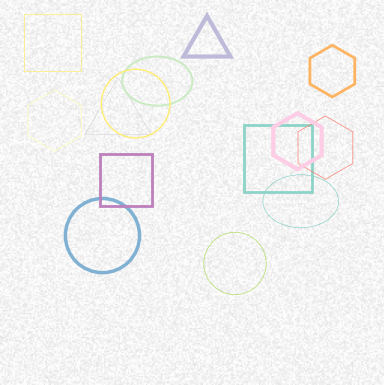[{"shape": "oval", "thickness": 0.5, "radius": 0.49, "center": [0.781, 0.477]}, {"shape": "square", "thickness": 2, "radius": 0.44, "center": [0.723, 0.588]}, {"shape": "hexagon", "thickness": 0.5, "radius": 0.4, "center": [0.142, 0.687]}, {"shape": "triangle", "thickness": 3, "radius": 0.35, "center": [0.538, 0.888]}, {"shape": "hexagon", "thickness": 0.5, "radius": 0.41, "center": [0.845, 0.617]}, {"shape": "circle", "thickness": 2.5, "radius": 0.48, "center": [0.266, 0.388]}, {"shape": "hexagon", "thickness": 2, "radius": 0.34, "center": [0.863, 0.815]}, {"shape": "circle", "thickness": 0.5, "radius": 0.4, "center": [0.61, 0.316]}, {"shape": "hexagon", "thickness": 3, "radius": 0.36, "center": [0.773, 0.633]}, {"shape": "triangle", "thickness": 0.5, "radius": 0.5, "center": [0.306, 0.7]}, {"shape": "square", "thickness": 2, "radius": 0.34, "center": [0.327, 0.532]}, {"shape": "oval", "thickness": 1.5, "radius": 0.46, "center": [0.409, 0.789]}, {"shape": "square", "thickness": 0.5, "radius": 0.37, "center": [0.137, 0.89]}, {"shape": "circle", "thickness": 1, "radius": 0.45, "center": [0.352, 0.731]}]